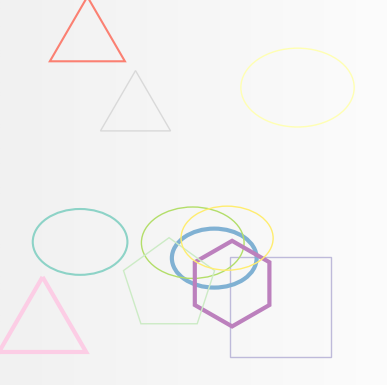[{"shape": "oval", "thickness": 1.5, "radius": 0.61, "center": [0.207, 0.372]}, {"shape": "oval", "thickness": 1, "radius": 0.73, "center": [0.768, 0.773]}, {"shape": "square", "thickness": 1, "radius": 0.65, "center": [0.724, 0.203]}, {"shape": "triangle", "thickness": 1.5, "radius": 0.56, "center": [0.226, 0.897]}, {"shape": "oval", "thickness": 3, "radius": 0.55, "center": [0.553, 0.33]}, {"shape": "oval", "thickness": 1, "radius": 0.66, "center": [0.497, 0.37]}, {"shape": "triangle", "thickness": 3, "radius": 0.65, "center": [0.11, 0.151]}, {"shape": "triangle", "thickness": 1, "radius": 0.52, "center": [0.35, 0.712]}, {"shape": "hexagon", "thickness": 3, "radius": 0.56, "center": [0.599, 0.263]}, {"shape": "pentagon", "thickness": 1, "radius": 0.62, "center": [0.436, 0.259]}, {"shape": "oval", "thickness": 1, "radius": 0.59, "center": [0.586, 0.381]}]